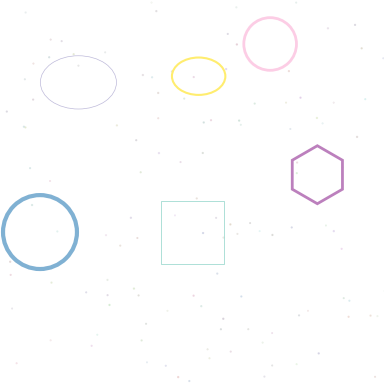[{"shape": "square", "thickness": 0.5, "radius": 0.41, "center": [0.5, 0.397]}, {"shape": "oval", "thickness": 0.5, "radius": 0.49, "center": [0.204, 0.786]}, {"shape": "circle", "thickness": 3, "radius": 0.48, "center": [0.104, 0.397]}, {"shape": "circle", "thickness": 2, "radius": 0.34, "center": [0.702, 0.886]}, {"shape": "hexagon", "thickness": 2, "radius": 0.38, "center": [0.824, 0.546]}, {"shape": "oval", "thickness": 1.5, "radius": 0.35, "center": [0.516, 0.802]}]